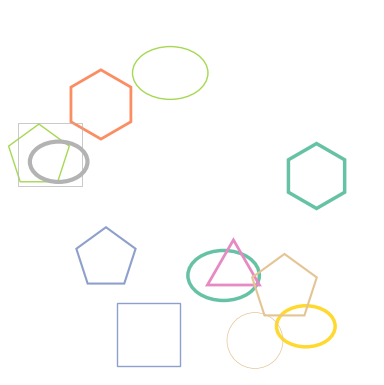[{"shape": "hexagon", "thickness": 2.5, "radius": 0.42, "center": [0.822, 0.543]}, {"shape": "oval", "thickness": 2.5, "radius": 0.46, "center": [0.581, 0.284]}, {"shape": "hexagon", "thickness": 2, "radius": 0.45, "center": [0.262, 0.729]}, {"shape": "pentagon", "thickness": 1.5, "radius": 0.4, "center": [0.275, 0.329]}, {"shape": "square", "thickness": 1, "radius": 0.41, "center": [0.386, 0.132]}, {"shape": "triangle", "thickness": 2, "radius": 0.39, "center": [0.606, 0.299]}, {"shape": "oval", "thickness": 1, "radius": 0.49, "center": [0.442, 0.81]}, {"shape": "pentagon", "thickness": 1, "radius": 0.41, "center": [0.101, 0.595]}, {"shape": "oval", "thickness": 2.5, "radius": 0.38, "center": [0.794, 0.152]}, {"shape": "pentagon", "thickness": 1.5, "radius": 0.44, "center": [0.739, 0.252]}, {"shape": "circle", "thickness": 0.5, "radius": 0.36, "center": [0.662, 0.116]}, {"shape": "square", "thickness": 0.5, "radius": 0.41, "center": [0.13, 0.599]}, {"shape": "oval", "thickness": 3, "radius": 0.37, "center": [0.152, 0.58]}]